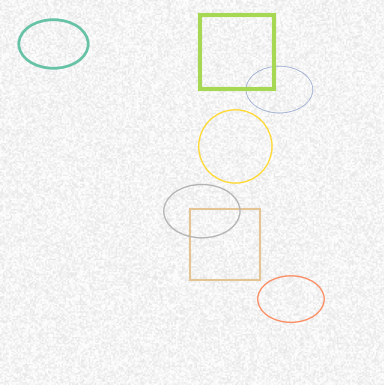[{"shape": "oval", "thickness": 2, "radius": 0.45, "center": [0.139, 0.886]}, {"shape": "oval", "thickness": 1, "radius": 0.43, "center": [0.756, 0.223]}, {"shape": "oval", "thickness": 0.5, "radius": 0.43, "center": [0.726, 0.767]}, {"shape": "square", "thickness": 3, "radius": 0.48, "center": [0.615, 0.864]}, {"shape": "circle", "thickness": 1, "radius": 0.48, "center": [0.611, 0.62]}, {"shape": "square", "thickness": 1.5, "radius": 0.46, "center": [0.584, 0.366]}, {"shape": "oval", "thickness": 1, "radius": 0.5, "center": [0.524, 0.452]}]